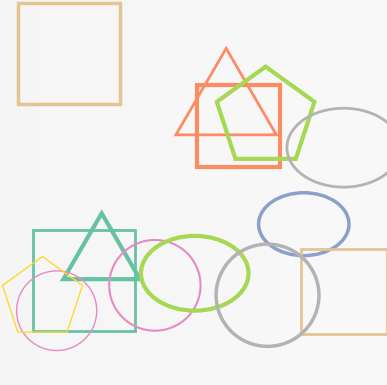[{"shape": "triangle", "thickness": 3, "radius": 0.57, "center": [0.262, 0.332]}, {"shape": "square", "thickness": 2, "radius": 0.66, "center": [0.217, 0.272]}, {"shape": "triangle", "thickness": 2, "radius": 0.75, "center": [0.584, 0.725]}, {"shape": "square", "thickness": 3, "radius": 0.54, "center": [0.615, 0.673]}, {"shape": "oval", "thickness": 2.5, "radius": 0.58, "center": [0.784, 0.418]}, {"shape": "circle", "thickness": 1.5, "radius": 0.59, "center": [0.4, 0.259]}, {"shape": "circle", "thickness": 1, "radius": 0.52, "center": [0.146, 0.193]}, {"shape": "oval", "thickness": 3, "radius": 0.69, "center": [0.503, 0.29]}, {"shape": "pentagon", "thickness": 3, "radius": 0.66, "center": [0.686, 0.695]}, {"shape": "pentagon", "thickness": 1, "radius": 0.54, "center": [0.11, 0.225]}, {"shape": "square", "thickness": 2.5, "radius": 0.66, "center": [0.179, 0.861]}, {"shape": "square", "thickness": 2, "radius": 0.55, "center": [0.888, 0.243]}, {"shape": "circle", "thickness": 2.5, "radius": 0.66, "center": [0.69, 0.233]}, {"shape": "oval", "thickness": 2, "radius": 0.73, "center": [0.887, 0.616]}]